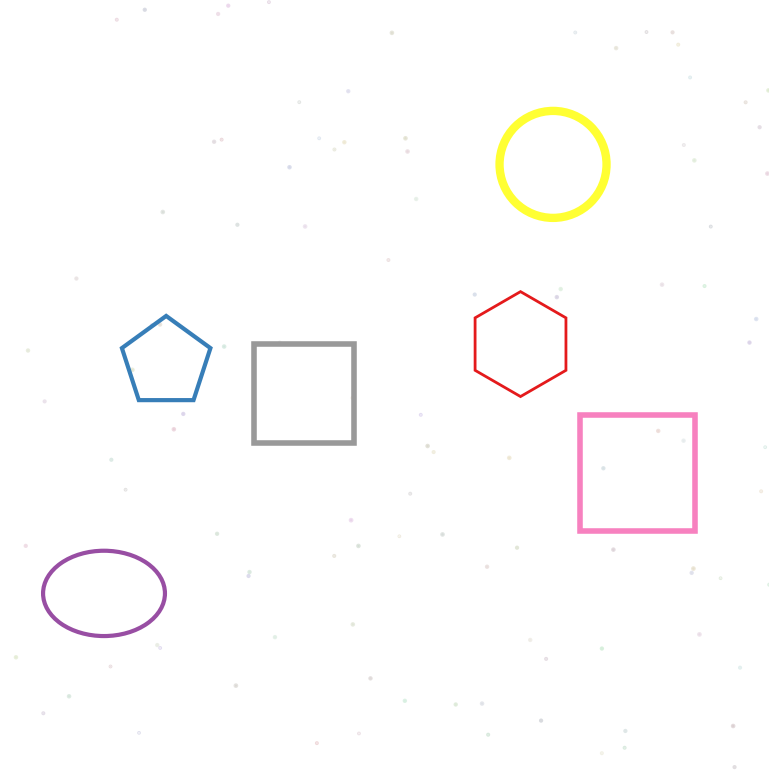[{"shape": "hexagon", "thickness": 1, "radius": 0.34, "center": [0.676, 0.553]}, {"shape": "pentagon", "thickness": 1.5, "radius": 0.3, "center": [0.216, 0.529]}, {"shape": "oval", "thickness": 1.5, "radius": 0.4, "center": [0.135, 0.229]}, {"shape": "circle", "thickness": 3, "radius": 0.35, "center": [0.718, 0.786]}, {"shape": "square", "thickness": 2, "radius": 0.37, "center": [0.828, 0.386]}, {"shape": "square", "thickness": 2, "radius": 0.32, "center": [0.395, 0.489]}]